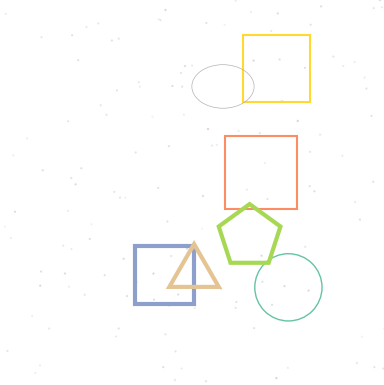[{"shape": "circle", "thickness": 1, "radius": 0.44, "center": [0.749, 0.254]}, {"shape": "square", "thickness": 1.5, "radius": 0.47, "center": [0.678, 0.552]}, {"shape": "square", "thickness": 3, "radius": 0.38, "center": [0.428, 0.285]}, {"shape": "pentagon", "thickness": 3, "radius": 0.42, "center": [0.648, 0.386]}, {"shape": "square", "thickness": 1.5, "radius": 0.43, "center": [0.718, 0.823]}, {"shape": "triangle", "thickness": 3, "radius": 0.37, "center": [0.504, 0.292]}, {"shape": "oval", "thickness": 0.5, "radius": 0.4, "center": [0.579, 0.775]}]